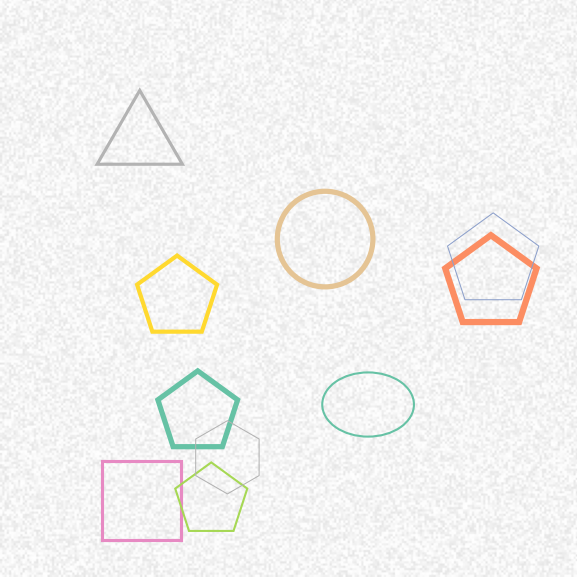[{"shape": "pentagon", "thickness": 2.5, "radius": 0.36, "center": [0.342, 0.284]}, {"shape": "oval", "thickness": 1, "radius": 0.4, "center": [0.637, 0.299]}, {"shape": "pentagon", "thickness": 3, "radius": 0.42, "center": [0.85, 0.509]}, {"shape": "pentagon", "thickness": 0.5, "radius": 0.42, "center": [0.854, 0.547]}, {"shape": "square", "thickness": 1.5, "radius": 0.34, "center": [0.245, 0.132]}, {"shape": "pentagon", "thickness": 1, "radius": 0.33, "center": [0.366, 0.133]}, {"shape": "pentagon", "thickness": 2, "radius": 0.36, "center": [0.307, 0.484]}, {"shape": "circle", "thickness": 2.5, "radius": 0.41, "center": [0.563, 0.585]}, {"shape": "triangle", "thickness": 1.5, "radius": 0.43, "center": [0.242, 0.757]}, {"shape": "hexagon", "thickness": 0.5, "radius": 0.32, "center": [0.394, 0.207]}]